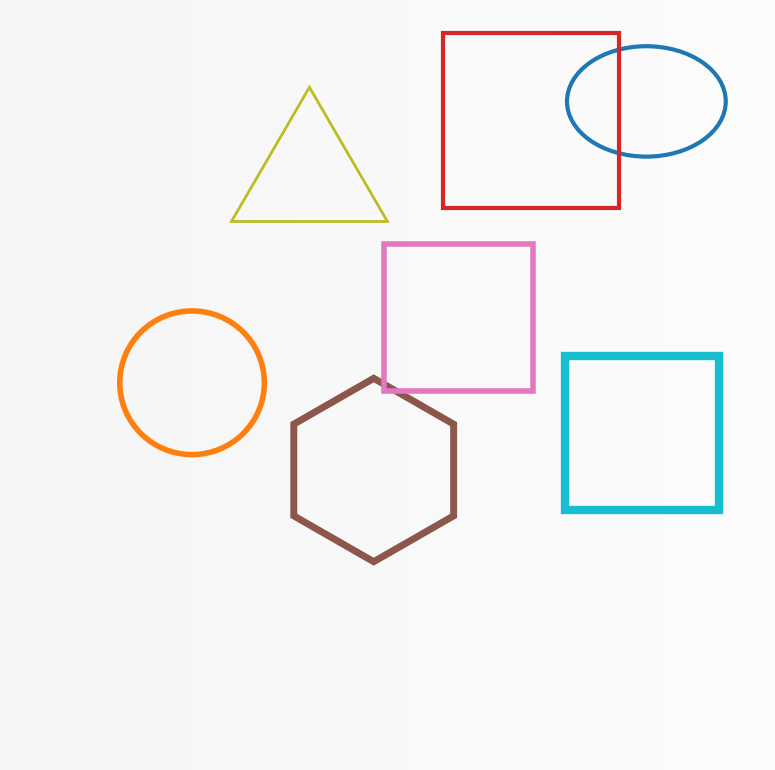[{"shape": "oval", "thickness": 1.5, "radius": 0.51, "center": [0.834, 0.868]}, {"shape": "circle", "thickness": 2, "radius": 0.47, "center": [0.248, 0.503]}, {"shape": "square", "thickness": 1.5, "radius": 0.57, "center": [0.685, 0.843]}, {"shape": "hexagon", "thickness": 2.5, "radius": 0.6, "center": [0.482, 0.39]}, {"shape": "square", "thickness": 2, "radius": 0.48, "center": [0.592, 0.588]}, {"shape": "triangle", "thickness": 1, "radius": 0.58, "center": [0.399, 0.77]}, {"shape": "square", "thickness": 3, "radius": 0.5, "center": [0.828, 0.437]}]